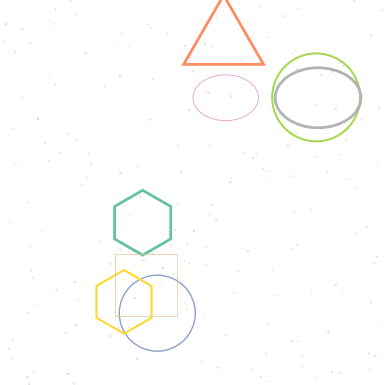[{"shape": "hexagon", "thickness": 2, "radius": 0.42, "center": [0.371, 0.422]}, {"shape": "triangle", "thickness": 2, "radius": 0.6, "center": [0.581, 0.893]}, {"shape": "circle", "thickness": 1, "radius": 0.49, "center": [0.409, 0.187]}, {"shape": "oval", "thickness": 0.5, "radius": 0.43, "center": [0.586, 0.746]}, {"shape": "circle", "thickness": 1.5, "radius": 0.57, "center": [0.821, 0.747]}, {"shape": "hexagon", "thickness": 1.5, "radius": 0.41, "center": [0.322, 0.216]}, {"shape": "square", "thickness": 0.5, "radius": 0.4, "center": [0.379, 0.261]}, {"shape": "oval", "thickness": 2, "radius": 0.56, "center": [0.826, 0.746]}]